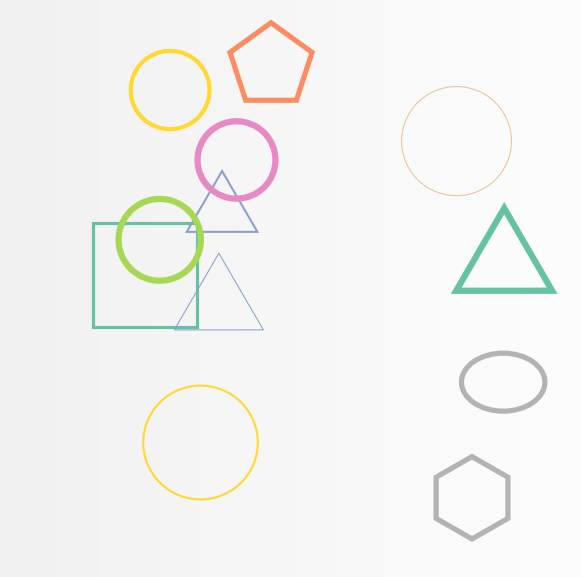[{"shape": "square", "thickness": 1.5, "radius": 0.45, "center": [0.25, 0.524]}, {"shape": "triangle", "thickness": 3, "radius": 0.48, "center": [0.867, 0.543]}, {"shape": "pentagon", "thickness": 2.5, "radius": 0.37, "center": [0.466, 0.886]}, {"shape": "triangle", "thickness": 0.5, "radius": 0.44, "center": [0.377, 0.472]}, {"shape": "triangle", "thickness": 1, "radius": 0.35, "center": [0.382, 0.633]}, {"shape": "circle", "thickness": 3, "radius": 0.34, "center": [0.407, 0.722]}, {"shape": "circle", "thickness": 3, "radius": 0.35, "center": [0.275, 0.584]}, {"shape": "circle", "thickness": 2, "radius": 0.34, "center": [0.293, 0.843]}, {"shape": "circle", "thickness": 1, "radius": 0.49, "center": [0.345, 0.233]}, {"shape": "circle", "thickness": 0.5, "radius": 0.47, "center": [0.785, 0.755]}, {"shape": "hexagon", "thickness": 2.5, "radius": 0.36, "center": [0.812, 0.137]}, {"shape": "oval", "thickness": 2.5, "radius": 0.36, "center": [0.866, 0.337]}]